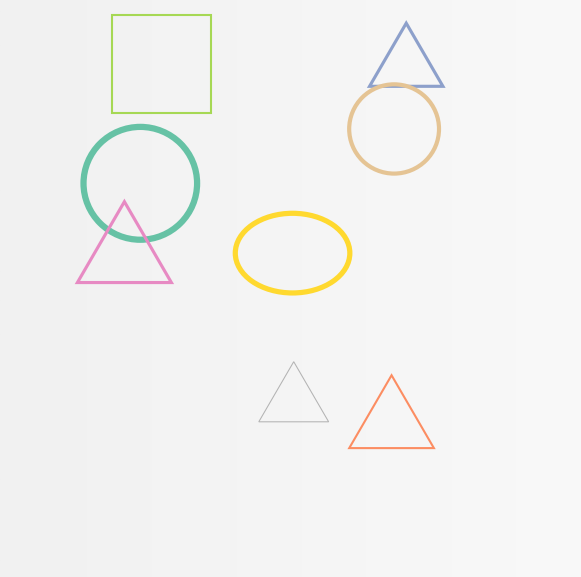[{"shape": "circle", "thickness": 3, "radius": 0.49, "center": [0.241, 0.682]}, {"shape": "triangle", "thickness": 1, "radius": 0.42, "center": [0.674, 0.265]}, {"shape": "triangle", "thickness": 1.5, "radius": 0.36, "center": [0.699, 0.886]}, {"shape": "triangle", "thickness": 1.5, "radius": 0.47, "center": [0.214, 0.557]}, {"shape": "square", "thickness": 1, "radius": 0.42, "center": [0.277, 0.888]}, {"shape": "oval", "thickness": 2.5, "radius": 0.49, "center": [0.503, 0.561]}, {"shape": "circle", "thickness": 2, "radius": 0.39, "center": [0.678, 0.776]}, {"shape": "triangle", "thickness": 0.5, "radius": 0.35, "center": [0.505, 0.303]}]